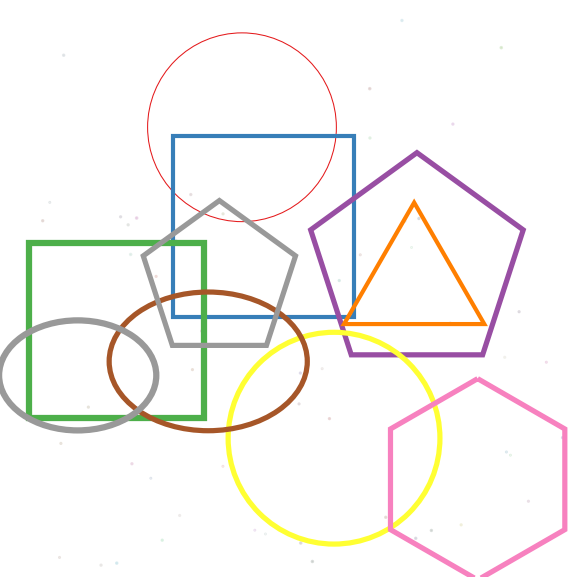[{"shape": "circle", "thickness": 0.5, "radius": 0.82, "center": [0.419, 0.779]}, {"shape": "square", "thickness": 2, "radius": 0.79, "center": [0.456, 0.607]}, {"shape": "square", "thickness": 3, "radius": 0.76, "center": [0.202, 0.427]}, {"shape": "pentagon", "thickness": 2.5, "radius": 0.97, "center": [0.722, 0.541]}, {"shape": "triangle", "thickness": 2, "radius": 0.7, "center": [0.717, 0.508]}, {"shape": "circle", "thickness": 2.5, "radius": 0.92, "center": [0.578, 0.24]}, {"shape": "oval", "thickness": 2.5, "radius": 0.86, "center": [0.361, 0.373]}, {"shape": "hexagon", "thickness": 2.5, "radius": 0.87, "center": [0.827, 0.169]}, {"shape": "oval", "thickness": 3, "radius": 0.68, "center": [0.135, 0.349]}, {"shape": "pentagon", "thickness": 2.5, "radius": 0.69, "center": [0.38, 0.513]}]